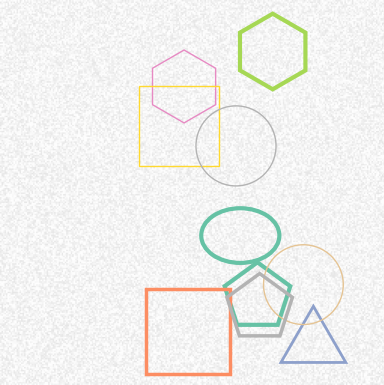[{"shape": "pentagon", "thickness": 3, "radius": 0.45, "center": [0.669, 0.229]}, {"shape": "oval", "thickness": 3, "radius": 0.51, "center": [0.624, 0.388]}, {"shape": "square", "thickness": 2.5, "radius": 0.55, "center": [0.488, 0.14]}, {"shape": "triangle", "thickness": 2, "radius": 0.49, "center": [0.814, 0.107]}, {"shape": "hexagon", "thickness": 1, "radius": 0.47, "center": [0.478, 0.775]}, {"shape": "hexagon", "thickness": 3, "radius": 0.49, "center": [0.708, 0.866]}, {"shape": "square", "thickness": 1, "radius": 0.52, "center": [0.465, 0.673]}, {"shape": "circle", "thickness": 1, "radius": 0.52, "center": [0.788, 0.261]}, {"shape": "pentagon", "thickness": 2.5, "radius": 0.45, "center": [0.675, 0.2]}, {"shape": "circle", "thickness": 1, "radius": 0.52, "center": [0.613, 0.621]}]